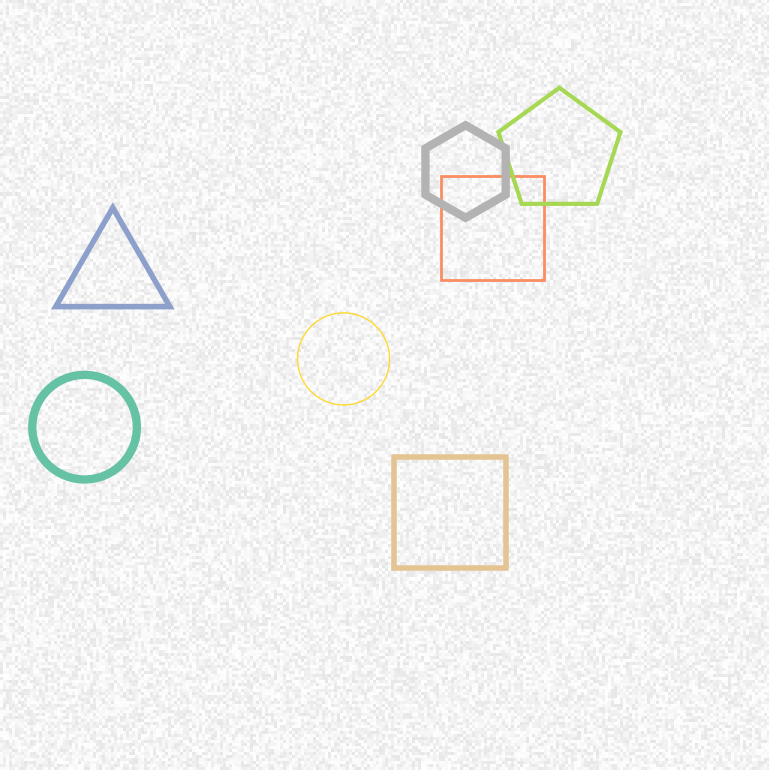[{"shape": "circle", "thickness": 3, "radius": 0.34, "center": [0.11, 0.445]}, {"shape": "square", "thickness": 1, "radius": 0.34, "center": [0.64, 0.704]}, {"shape": "triangle", "thickness": 2, "radius": 0.43, "center": [0.147, 0.645]}, {"shape": "pentagon", "thickness": 1.5, "radius": 0.42, "center": [0.727, 0.803]}, {"shape": "circle", "thickness": 0.5, "radius": 0.3, "center": [0.446, 0.534]}, {"shape": "square", "thickness": 2, "radius": 0.36, "center": [0.584, 0.334]}, {"shape": "hexagon", "thickness": 3, "radius": 0.3, "center": [0.605, 0.777]}]